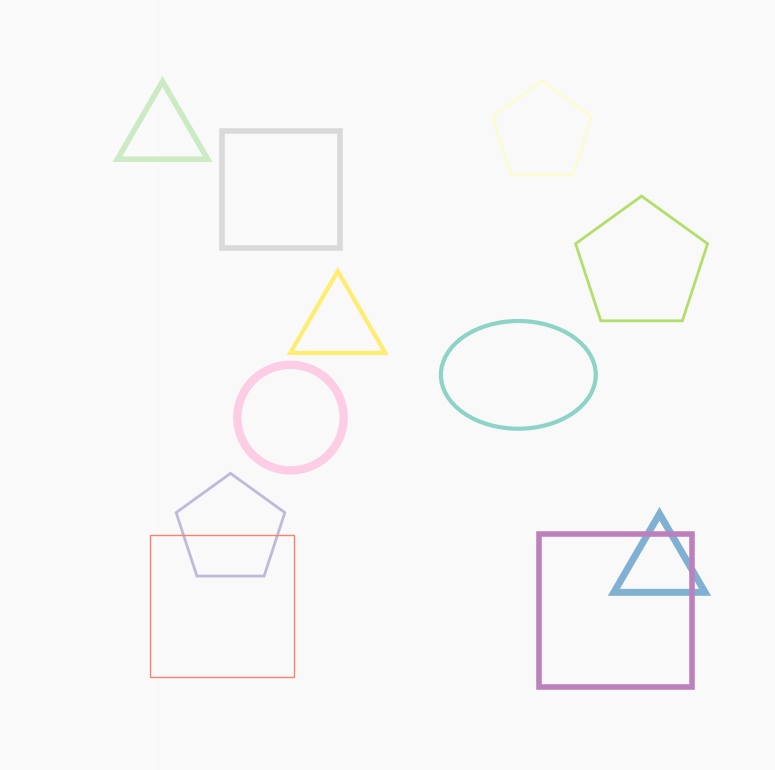[{"shape": "oval", "thickness": 1.5, "radius": 0.5, "center": [0.669, 0.513]}, {"shape": "pentagon", "thickness": 0.5, "radius": 0.34, "center": [0.699, 0.828]}, {"shape": "pentagon", "thickness": 1, "radius": 0.37, "center": [0.297, 0.312]}, {"shape": "square", "thickness": 0.5, "radius": 0.46, "center": [0.287, 0.213]}, {"shape": "triangle", "thickness": 2.5, "radius": 0.34, "center": [0.851, 0.265]}, {"shape": "pentagon", "thickness": 1, "radius": 0.45, "center": [0.828, 0.656]}, {"shape": "circle", "thickness": 3, "radius": 0.34, "center": [0.375, 0.458]}, {"shape": "square", "thickness": 2, "radius": 0.38, "center": [0.363, 0.754]}, {"shape": "square", "thickness": 2, "radius": 0.5, "center": [0.794, 0.207]}, {"shape": "triangle", "thickness": 2, "radius": 0.34, "center": [0.21, 0.827]}, {"shape": "triangle", "thickness": 1.5, "radius": 0.35, "center": [0.436, 0.577]}]